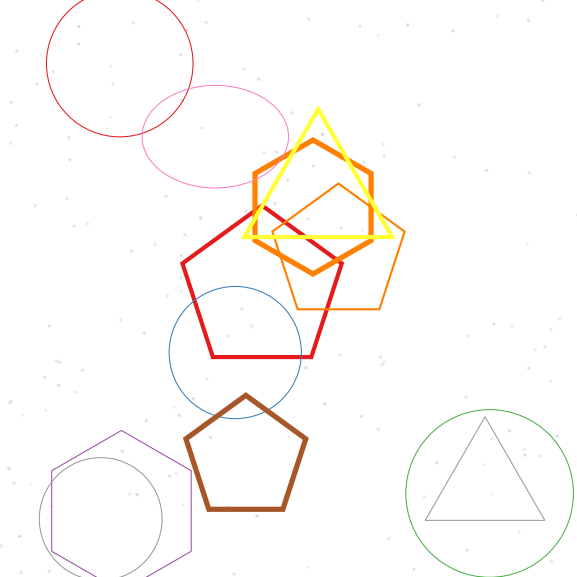[{"shape": "circle", "thickness": 0.5, "radius": 0.63, "center": [0.207, 0.889]}, {"shape": "pentagon", "thickness": 2, "radius": 0.73, "center": [0.454, 0.498]}, {"shape": "circle", "thickness": 0.5, "radius": 0.57, "center": [0.407, 0.389]}, {"shape": "circle", "thickness": 0.5, "radius": 0.73, "center": [0.848, 0.145]}, {"shape": "hexagon", "thickness": 0.5, "radius": 0.7, "center": [0.21, 0.114]}, {"shape": "hexagon", "thickness": 2.5, "radius": 0.58, "center": [0.542, 0.641]}, {"shape": "pentagon", "thickness": 1, "radius": 0.6, "center": [0.586, 0.561]}, {"shape": "triangle", "thickness": 2, "radius": 0.74, "center": [0.551, 0.662]}, {"shape": "pentagon", "thickness": 2.5, "radius": 0.55, "center": [0.426, 0.205]}, {"shape": "oval", "thickness": 0.5, "radius": 0.63, "center": [0.373, 0.762]}, {"shape": "circle", "thickness": 0.5, "radius": 0.53, "center": [0.174, 0.1]}, {"shape": "triangle", "thickness": 0.5, "radius": 0.6, "center": [0.84, 0.158]}]